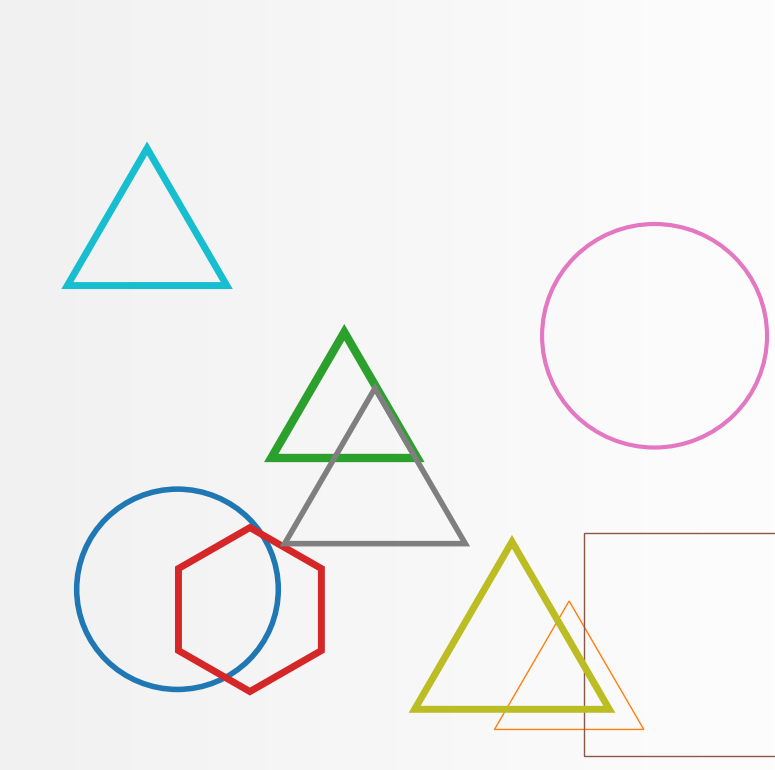[{"shape": "circle", "thickness": 2, "radius": 0.65, "center": [0.229, 0.235]}, {"shape": "triangle", "thickness": 0.5, "radius": 0.56, "center": [0.734, 0.108]}, {"shape": "triangle", "thickness": 3, "radius": 0.54, "center": [0.444, 0.46]}, {"shape": "hexagon", "thickness": 2.5, "radius": 0.53, "center": [0.322, 0.208]}, {"shape": "square", "thickness": 0.5, "radius": 0.72, "center": [0.898, 0.163]}, {"shape": "circle", "thickness": 1.5, "radius": 0.73, "center": [0.845, 0.564]}, {"shape": "triangle", "thickness": 2, "radius": 0.67, "center": [0.484, 0.361]}, {"shape": "triangle", "thickness": 2.5, "radius": 0.73, "center": [0.661, 0.151]}, {"shape": "triangle", "thickness": 2.5, "radius": 0.59, "center": [0.19, 0.689]}]